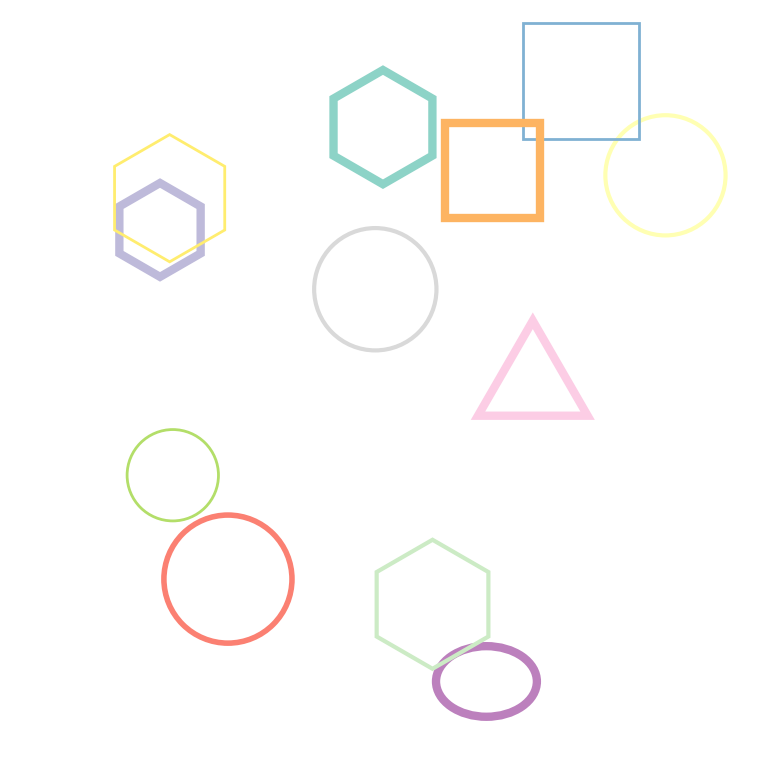[{"shape": "hexagon", "thickness": 3, "radius": 0.37, "center": [0.497, 0.835]}, {"shape": "circle", "thickness": 1.5, "radius": 0.39, "center": [0.864, 0.772]}, {"shape": "hexagon", "thickness": 3, "radius": 0.3, "center": [0.208, 0.701]}, {"shape": "circle", "thickness": 2, "radius": 0.42, "center": [0.296, 0.248]}, {"shape": "square", "thickness": 1, "radius": 0.38, "center": [0.754, 0.895]}, {"shape": "square", "thickness": 3, "radius": 0.31, "center": [0.639, 0.778]}, {"shape": "circle", "thickness": 1, "radius": 0.3, "center": [0.224, 0.383]}, {"shape": "triangle", "thickness": 3, "radius": 0.41, "center": [0.692, 0.501]}, {"shape": "circle", "thickness": 1.5, "radius": 0.4, "center": [0.487, 0.624]}, {"shape": "oval", "thickness": 3, "radius": 0.33, "center": [0.632, 0.115]}, {"shape": "hexagon", "thickness": 1.5, "radius": 0.42, "center": [0.562, 0.215]}, {"shape": "hexagon", "thickness": 1, "radius": 0.41, "center": [0.22, 0.743]}]